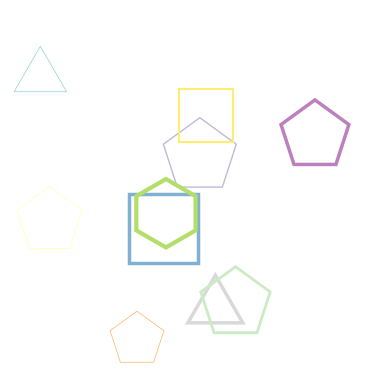[{"shape": "triangle", "thickness": 0.5, "radius": 0.39, "center": [0.105, 0.801]}, {"shape": "pentagon", "thickness": 0.5, "radius": 0.44, "center": [0.129, 0.426]}, {"shape": "pentagon", "thickness": 1, "radius": 0.5, "center": [0.519, 0.595]}, {"shape": "square", "thickness": 2.5, "radius": 0.45, "center": [0.425, 0.407]}, {"shape": "pentagon", "thickness": 0.5, "radius": 0.37, "center": [0.356, 0.118]}, {"shape": "hexagon", "thickness": 3, "radius": 0.44, "center": [0.431, 0.446]}, {"shape": "triangle", "thickness": 2.5, "radius": 0.41, "center": [0.559, 0.203]}, {"shape": "pentagon", "thickness": 2.5, "radius": 0.46, "center": [0.818, 0.648]}, {"shape": "pentagon", "thickness": 2, "radius": 0.47, "center": [0.612, 0.212]}, {"shape": "square", "thickness": 1.5, "radius": 0.35, "center": [0.536, 0.7]}]